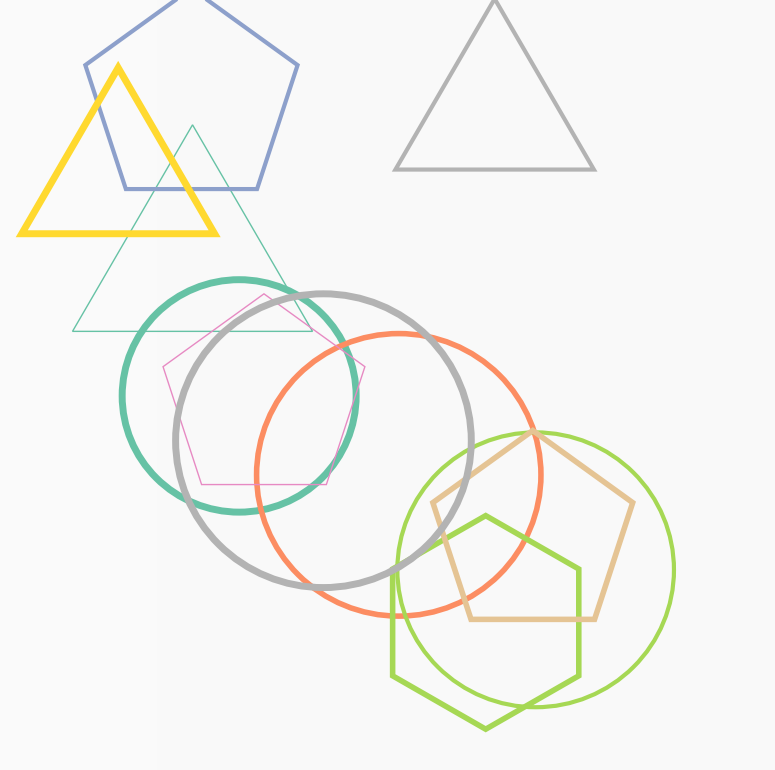[{"shape": "circle", "thickness": 2.5, "radius": 0.75, "center": [0.309, 0.486]}, {"shape": "triangle", "thickness": 0.5, "radius": 0.89, "center": [0.248, 0.659]}, {"shape": "circle", "thickness": 2, "radius": 0.92, "center": [0.515, 0.383]}, {"shape": "pentagon", "thickness": 1.5, "radius": 0.72, "center": [0.247, 0.871]}, {"shape": "pentagon", "thickness": 0.5, "radius": 0.68, "center": [0.341, 0.481]}, {"shape": "hexagon", "thickness": 2, "radius": 0.69, "center": [0.627, 0.192]}, {"shape": "circle", "thickness": 1.5, "radius": 0.89, "center": [0.691, 0.26]}, {"shape": "triangle", "thickness": 2.5, "radius": 0.72, "center": [0.152, 0.768]}, {"shape": "pentagon", "thickness": 2, "radius": 0.68, "center": [0.687, 0.305]}, {"shape": "triangle", "thickness": 1.5, "radius": 0.74, "center": [0.638, 0.854]}, {"shape": "circle", "thickness": 2.5, "radius": 0.95, "center": [0.417, 0.428]}]